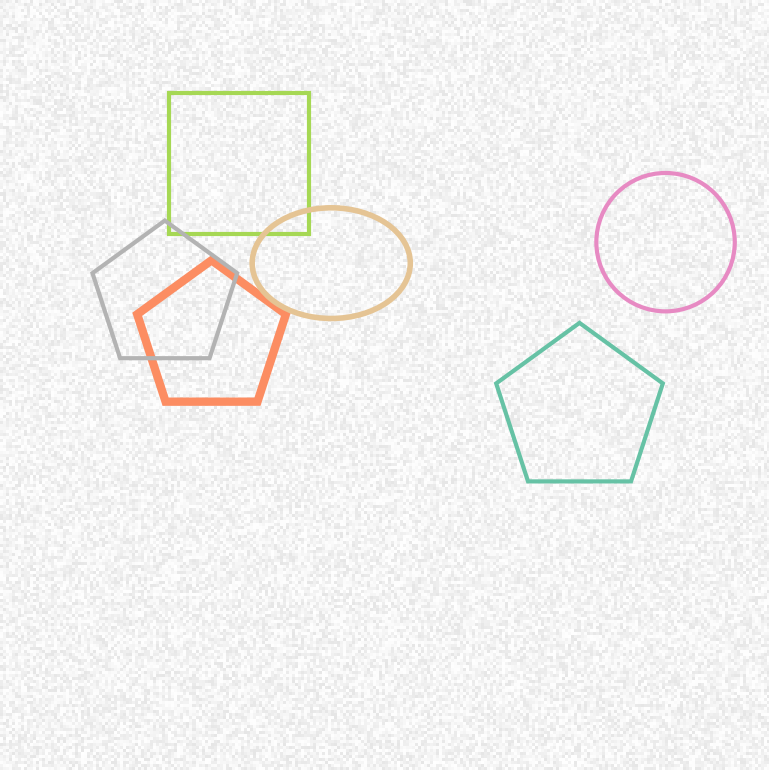[{"shape": "pentagon", "thickness": 1.5, "radius": 0.57, "center": [0.753, 0.467]}, {"shape": "pentagon", "thickness": 3, "radius": 0.51, "center": [0.275, 0.56]}, {"shape": "circle", "thickness": 1.5, "radius": 0.45, "center": [0.864, 0.685]}, {"shape": "square", "thickness": 1.5, "radius": 0.46, "center": [0.311, 0.788]}, {"shape": "oval", "thickness": 2, "radius": 0.51, "center": [0.43, 0.658]}, {"shape": "pentagon", "thickness": 1.5, "radius": 0.49, "center": [0.214, 0.615]}]